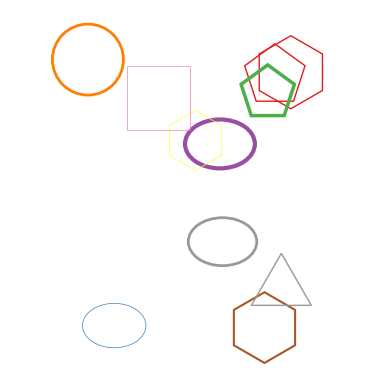[{"shape": "hexagon", "thickness": 1, "radius": 0.47, "center": [0.755, 0.812]}, {"shape": "pentagon", "thickness": 1, "radius": 0.41, "center": [0.714, 0.804]}, {"shape": "oval", "thickness": 0.5, "radius": 0.41, "center": [0.297, 0.154]}, {"shape": "pentagon", "thickness": 2.5, "radius": 0.36, "center": [0.695, 0.759]}, {"shape": "oval", "thickness": 3, "radius": 0.45, "center": [0.571, 0.626]}, {"shape": "circle", "thickness": 2, "radius": 0.46, "center": [0.228, 0.845]}, {"shape": "hexagon", "thickness": 0.5, "radius": 0.39, "center": [0.507, 0.635]}, {"shape": "hexagon", "thickness": 1.5, "radius": 0.46, "center": [0.687, 0.149]}, {"shape": "square", "thickness": 0.5, "radius": 0.41, "center": [0.411, 0.746]}, {"shape": "triangle", "thickness": 1, "radius": 0.45, "center": [0.731, 0.252]}, {"shape": "oval", "thickness": 2, "radius": 0.44, "center": [0.578, 0.372]}]